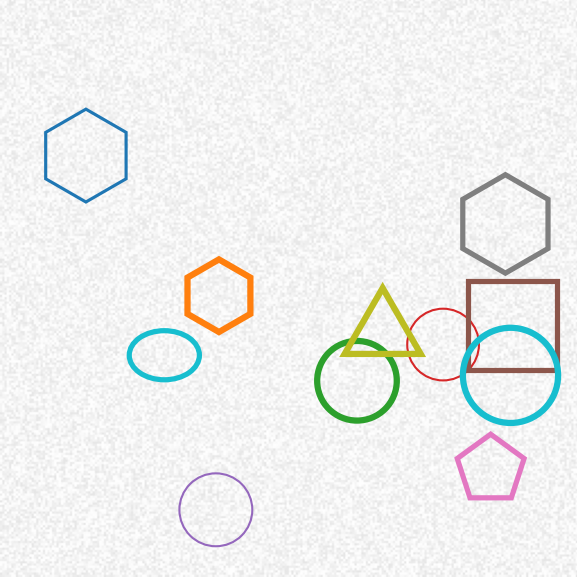[{"shape": "hexagon", "thickness": 1.5, "radius": 0.4, "center": [0.149, 0.73]}, {"shape": "hexagon", "thickness": 3, "radius": 0.31, "center": [0.379, 0.487]}, {"shape": "circle", "thickness": 3, "radius": 0.34, "center": [0.618, 0.34]}, {"shape": "circle", "thickness": 1, "radius": 0.31, "center": [0.767, 0.402]}, {"shape": "circle", "thickness": 1, "radius": 0.32, "center": [0.374, 0.116]}, {"shape": "square", "thickness": 2.5, "radius": 0.39, "center": [0.887, 0.436]}, {"shape": "pentagon", "thickness": 2.5, "radius": 0.3, "center": [0.85, 0.186]}, {"shape": "hexagon", "thickness": 2.5, "radius": 0.43, "center": [0.875, 0.611]}, {"shape": "triangle", "thickness": 3, "radius": 0.38, "center": [0.663, 0.424]}, {"shape": "oval", "thickness": 2.5, "radius": 0.3, "center": [0.285, 0.384]}, {"shape": "circle", "thickness": 3, "radius": 0.41, "center": [0.884, 0.349]}]